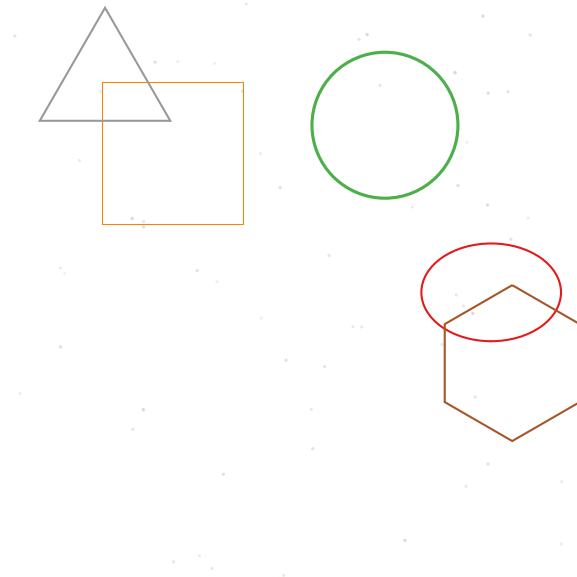[{"shape": "oval", "thickness": 1, "radius": 0.6, "center": [0.851, 0.493]}, {"shape": "circle", "thickness": 1.5, "radius": 0.63, "center": [0.667, 0.782]}, {"shape": "square", "thickness": 0.5, "radius": 0.61, "center": [0.298, 0.734]}, {"shape": "hexagon", "thickness": 1, "radius": 0.67, "center": [0.887, 0.37]}, {"shape": "triangle", "thickness": 1, "radius": 0.65, "center": [0.182, 0.855]}]